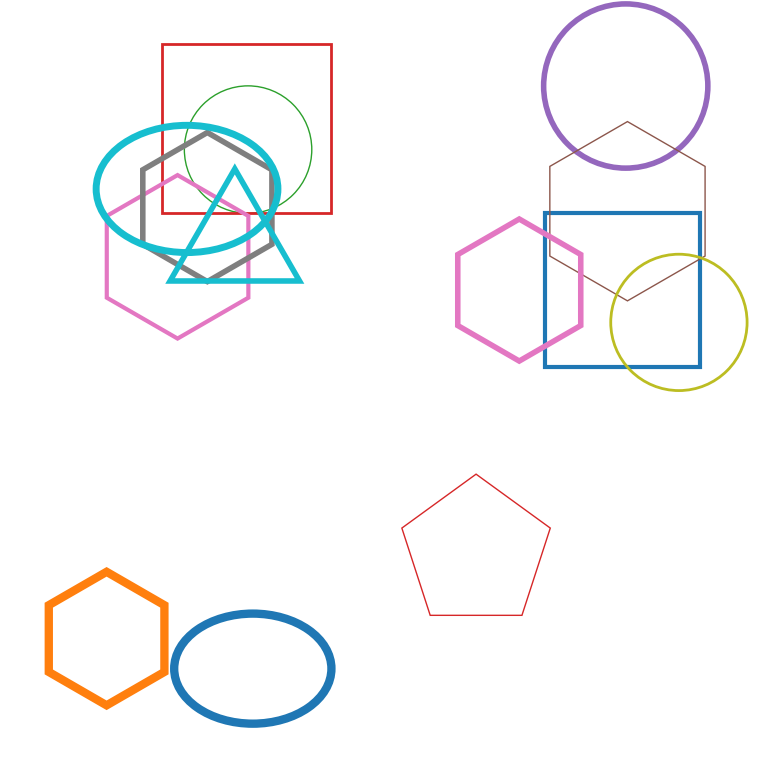[{"shape": "square", "thickness": 1.5, "radius": 0.5, "center": [0.808, 0.623]}, {"shape": "oval", "thickness": 3, "radius": 0.51, "center": [0.328, 0.132]}, {"shape": "hexagon", "thickness": 3, "radius": 0.43, "center": [0.138, 0.171]}, {"shape": "circle", "thickness": 0.5, "radius": 0.41, "center": [0.322, 0.806]}, {"shape": "pentagon", "thickness": 0.5, "radius": 0.51, "center": [0.618, 0.283]}, {"shape": "square", "thickness": 1, "radius": 0.55, "center": [0.32, 0.834]}, {"shape": "circle", "thickness": 2, "radius": 0.53, "center": [0.813, 0.888]}, {"shape": "hexagon", "thickness": 0.5, "radius": 0.58, "center": [0.815, 0.726]}, {"shape": "hexagon", "thickness": 2, "radius": 0.46, "center": [0.674, 0.623]}, {"shape": "hexagon", "thickness": 1.5, "radius": 0.53, "center": [0.231, 0.666]}, {"shape": "hexagon", "thickness": 2, "radius": 0.48, "center": [0.269, 0.731]}, {"shape": "circle", "thickness": 1, "radius": 0.44, "center": [0.882, 0.581]}, {"shape": "oval", "thickness": 2.5, "radius": 0.59, "center": [0.243, 0.755]}, {"shape": "triangle", "thickness": 2, "radius": 0.49, "center": [0.305, 0.684]}]